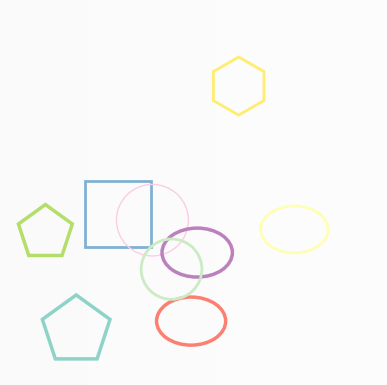[{"shape": "pentagon", "thickness": 2.5, "radius": 0.46, "center": [0.197, 0.142]}, {"shape": "oval", "thickness": 2, "radius": 0.43, "center": [0.76, 0.404]}, {"shape": "oval", "thickness": 2.5, "radius": 0.45, "center": [0.493, 0.166]}, {"shape": "square", "thickness": 2, "radius": 0.43, "center": [0.304, 0.444]}, {"shape": "pentagon", "thickness": 2.5, "radius": 0.37, "center": [0.117, 0.396]}, {"shape": "circle", "thickness": 1, "radius": 0.46, "center": [0.393, 0.428]}, {"shape": "oval", "thickness": 2.5, "radius": 0.45, "center": [0.509, 0.344]}, {"shape": "circle", "thickness": 2, "radius": 0.39, "center": [0.443, 0.301]}, {"shape": "hexagon", "thickness": 2, "radius": 0.38, "center": [0.616, 0.776]}]